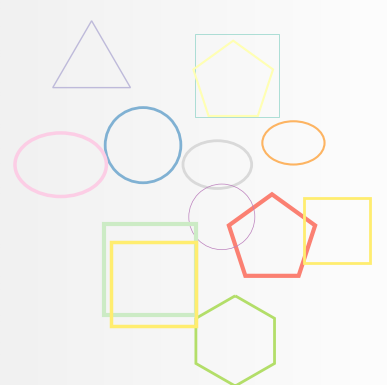[{"shape": "square", "thickness": 0.5, "radius": 0.54, "center": [0.612, 0.805]}, {"shape": "pentagon", "thickness": 1.5, "radius": 0.54, "center": [0.602, 0.786]}, {"shape": "triangle", "thickness": 1, "radius": 0.58, "center": [0.236, 0.83]}, {"shape": "pentagon", "thickness": 3, "radius": 0.59, "center": [0.702, 0.378]}, {"shape": "circle", "thickness": 2, "radius": 0.49, "center": [0.369, 0.623]}, {"shape": "oval", "thickness": 1.5, "radius": 0.4, "center": [0.757, 0.629]}, {"shape": "hexagon", "thickness": 2, "radius": 0.59, "center": [0.607, 0.115]}, {"shape": "oval", "thickness": 2.5, "radius": 0.59, "center": [0.157, 0.572]}, {"shape": "oval", "thickness": 2, "radius": 0.44, "center": [0.561, 0.572]}, {"shape": "circle", "thickness": 0.5, "radius": 0.43, "center": [0.572, 0.437]}, {"shape": "square", "thickness": 3, "radius": 0.59, "center": [0.386, 0.3]}, {"shape": "square", "thickness": 2.5, "radius": 0.55, "center": [0.395, 0.262]}, {"shape": "square", "thickness": 2, "radius": 0.43, "center": [0.869, 0.401]}]